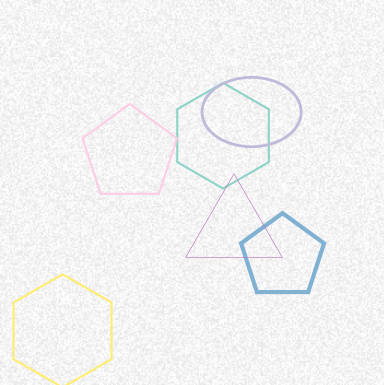[{"shape": "hexagon", "thickness": 1.5, "radius": 0.69, "center": [0.579, 0.648]}, {"shape": "oval", "thickness": 2, "radius": 0.64, "center": [0.653, 0.709]}, {"shape": "pentagon", "thickness": 3, "radius": 0.57, "center": [0.734, 0.333]}, {"shape": "pentagon", "thickness": 1.5, "radius": 0.64, "center": [0.337, 0.601]}, {"shape": "triangle", "thickness": 0.5, "radius": 0.73, "center": [0.608, 0.404]}, {"shape": "hexagon", "thickness": 1.5, "radius": 0.73, "center": [0.162, 0.141]}]